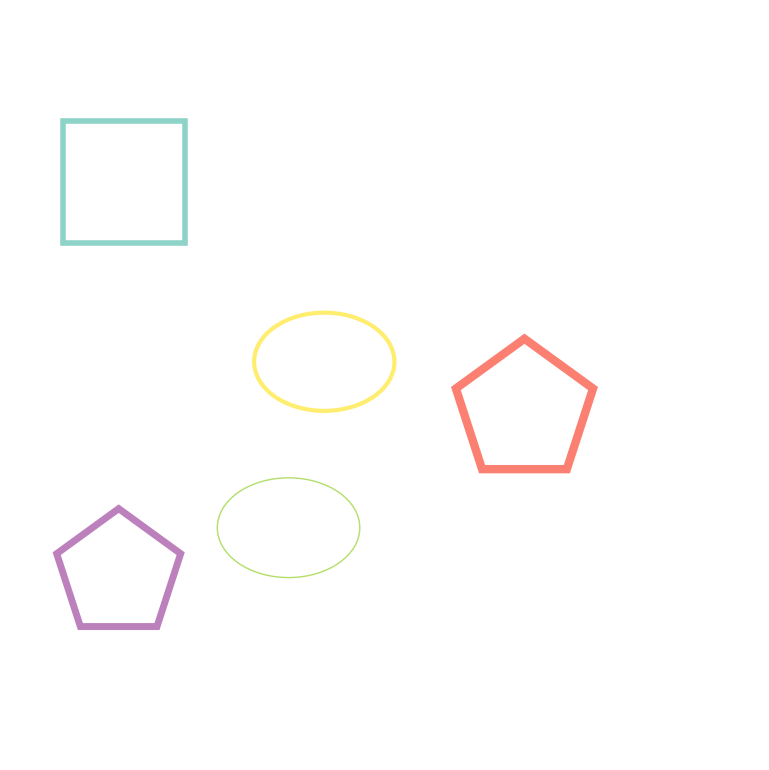[{"shape": "square", "thickness": 2, "radius": 0.4, "center": [0.161, 0.764]}, {"shape": "pentagon", "thickness": 3, "radius": 0.47, "center": [0.681, 0.466]}, {"shape": "oval", "thickness": 0.5, "radius": 0.46, "center": [0.375, 0.315]}, {"shape": "pentagon", "thickness": 2.5, "radius": 0.42, "center": [0.154, 0.255]}, {"shape": "oval", "thickness": 1.5, "radius": 0.46, "center": [0.421, 0.53]}]